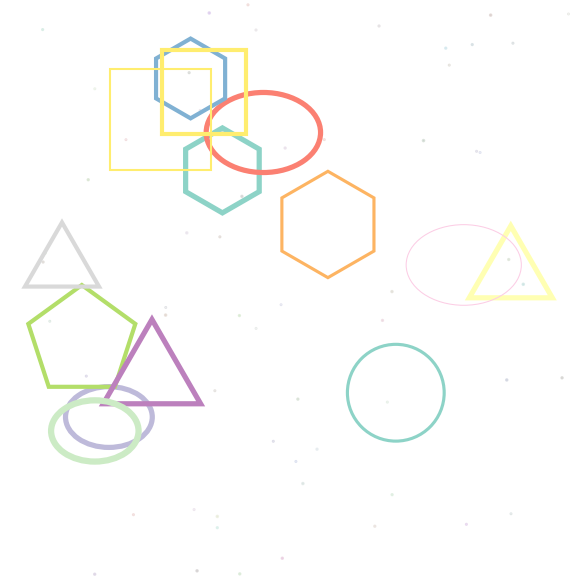[{"shape": "circle", "thickness": 1.5, "radius": 0.42, "center": [0.685, 0.319]}, {"shape": "hexagon", "thickness": 2.5, "radius": 0.37, "center": [0.385, 0.704]}, {"shape": "triangle", "thickness": 2.5, "radius": 0.41, "center": [0.884, 0.525]}, {"shape": "oval", "thickness": 2.5, "radius": 0.38, "center": [0.189, 0.277]}, {"shape": "oval", "thickness": 2.5, "radius": 0.5, "center": [0.456, 0.77]}, {"shape": "hexagon", "thickness": 2, "radius": 0.35, "center": [0.33, 0.863]}, {"shape": "hexagon", "thickness": 1.5, "radius": 0.46, "center": [0.568, 0.61]}, {"shape": "pentagon", "thickness": 2, "radius": 0.49, "center": [0.142, 0.408]}, {"shape": "oval", "thickness": 0.5, "radius": 0.5, "center": [0.803, 0.54]}, {"shape": "triangle", "thickness": 2, "radius": 0.37, "center": [0.107, 0.54]}, {"shape": "triangle", "thickness": 2.5, "radius": 0.49, "center": [0.263, 0.349]}, {"shape": "oval", "thickness": 3, "radius": 0.38, "center": [0.164, 0.253]}, {"shape": "square", "thickness": 1, "radius": 0.44, "center": [0.278, 0.793]}, {"shape": "square", "thickness": 2, "radius": 0.36, "center": [0.353, 0.84]}]